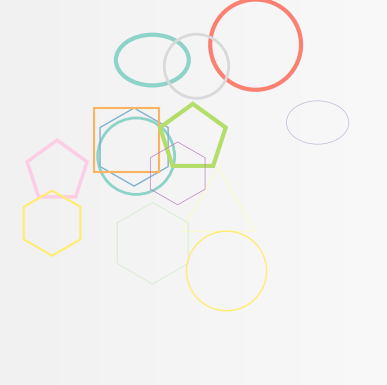[{"shape": "circle", "thickness": 2, "radius": 0.5, "center": [0.351, 0.594]}, {"shape": "oval", "thickness": 3, "radius": 0.47, "center": [0.393, 0.844]}, {"shape": "triangle", "thickness": 0.5, "radius": 0.55, "center": [0.563, 0.454]}, {"shape": "oval", "thickness": 0.5, "radius": 0.4, "center": [0.82, 0.682]}, {"shape": "circle", "thickness": 3, "radius": 0.59, "center": [0.66, 0.884]}, {"shape": "hexagon", "thickness": 1, "radius": 0.51, "center": [0.346, 0.618]}, {"shape": "square", "thickness": 1.5, "radius": 0.42, "center": [0.326, 0.637]}, {"shape": "pentagon", "thickness": 3, "radius": 0.45, "center": [0.498, 0.641]}, {"shape": "pentagon", "thickness": 2.5, "radius": 0.41, "center": [0.147, 0.555]}, {"shape": "circle", "thickness": 2, "radius": 0.42, "center": [0.507, 0.828]}, {"shape": "hexagon", "thickness": 0.5, "radius": 0.41, "center": [0.459, 0.55]}, {"shape": "hexagon", "thickness": 0.5, "radius": 0.53, "center": [0.394, 0.368]}, {"shape": "circle", "thickness": 1, "radius": 0.52, "center": [0.585, 0.296]}, {"shape": "hexagon", "thickness": 1.5, "radius": 0.42, "center": [0.134, 0.42]}]